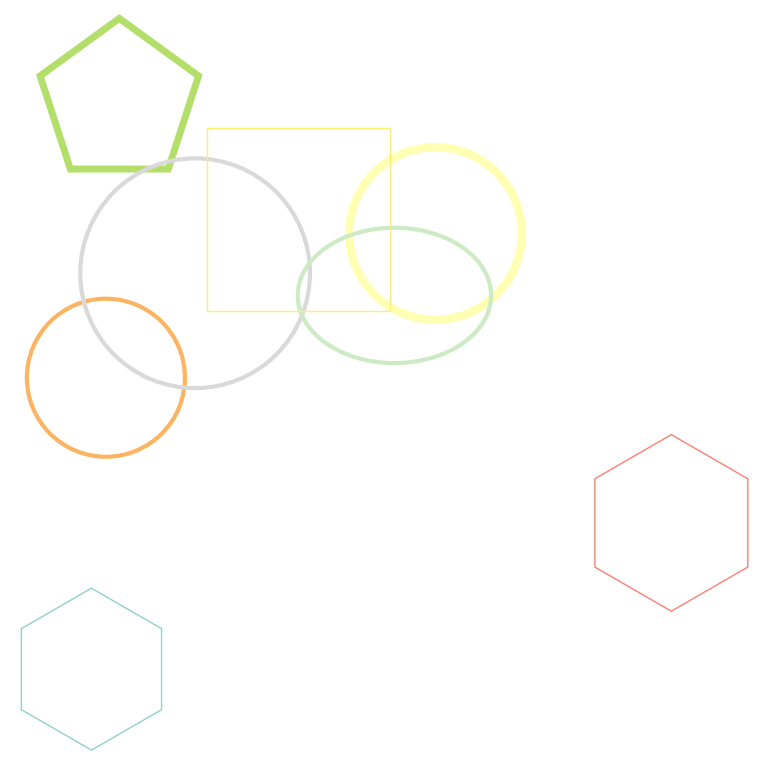[{"shape": "hexagon", "thickness": 0.5, "radius": 0.53, "center": [0.119, 0.131]}, {"shape": "circle", "thickness": 3, "radius": 0.56, "center": [0.566, 0.697]}, {"shape": "hexagon", "thickness": 0.5, "radius": 0.57, "center": [0.872, 0.321]}, {"shape": "circle", "thickness": 1.5, "radius": 0.51, "center": [0.138, 0.509]}, {"shape": "pentagon", "thickness": 2.5, "radius": 0.54, "center": [0.155, 0.868]}, {"shape": "circle", "thickness": 1.5, "radius": 0.75, "center": [0.253, 0.645]}, {"shape": "oval", "thickness": 1.5, "radius": 0.63, "center": [0.512, 0.616]}, {"shape": "square", "thickness": 0.5, "radius": 0.59, "center": [0.388, 0.715]}]